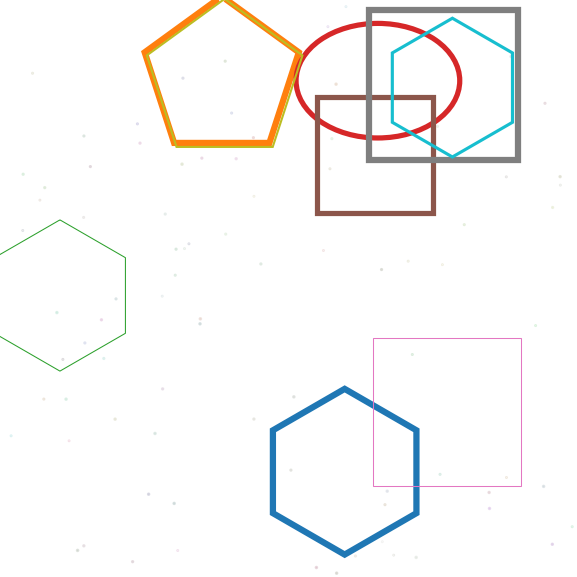[{"shape": "hexagon", "thickness": 3, "radius": 0.72, "center": [0.597, 0.182]}, {"shape": "pentagon", "thickness": 3, "radius": 0.7, "center": [0.384, 0.865]}, {"shape": "hexagon", "thickness": 0.5, "radius": 0.65, "center": [0.104, 0.487]}, {"shape": "oval", "thickness": 2.5, "radius": 0.71, "center": [0.654, 0.859]}, {"shape": "square", "thickness": 2.5, "radius": 0.5, "center": [0.649, 0.732]}, {"shape": "square", "thickness": 0.5, "radius": 0.64, "center": [0.774, 0.285]}, {"shape": "square", "thickness": 3, "radius": 0.65, "center": [0.768, 0.852]}, {"shape": "pentagon", "thickness": 1, "radius": 0.71, "center": [0.389, 0.859]}, {"shape": "hexagon", "thickness": 1.5, "radius": 0.6, "center": [0.783, 0.847]}]